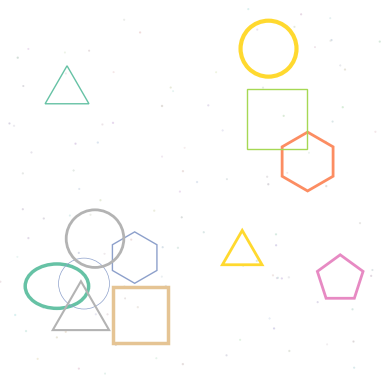[{"shape": "triangle", "thickness": 1, "radius": 0.33, "center": [0.174, 0.763]}, {"shape": "oval", "thickness": 2.5, "radius": 0.41, "center": [0.148, 0.257]}, {"shape": "hexagon", "thickness": 2, "radius": 0.38, "center": [0.799, 0.58]}, {"shape": "circle", "thickness": 0.5, "radius": 0.33, "center": [0.218, 0.263]}, {"shape": "hexagon", "thickness": 1, "radius": 0.33, "center": [0.35, 0.331]}, {"shape": "pentagon", "thickness": 2, "radius": 0.31, "center": [0.884, 0.276]}, {"shape": "square", "thickness": 1, "radius": 0.39, "center": [0.719, 0.691]}, {"shape": "triangle", "thickness": 2, "radius": 0.3, "center": [0.629, 0.342]}, {"shape": "circle", "thickness": 3, "radius": 0.36, "center": [0.697, 0.874]}, {"shape": "square", "thickness": 2.5, "radius": 0.36, "center": [0.365, 0.182]}, {"shape": "triangle", "thickness": 1.5, "radius": 0.42, "center": [0.21, 0.185]}, {"shape": "circle", "thickness": 2, "radius": 0.37, "center": [0.247, 0.38]}]